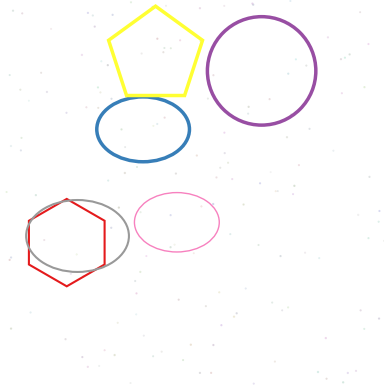[{"shape": "hexagon", "thickness": 1.5, "radius": 0.57, "center": [0.173, 0.37]}, {"shape": "oval", "thickness": 2.5, "radius": 0.6, "center": [0.372, 0.664]}, {"shape": "circle", "thickness": 2.5, "radius": 0.7, "center": [0.68, 0.816]}, {"shape": "pentagon", "thickness": 2.5, "radius": 0.64, "center": [0.404, 0.856]}, {"shape": "oval", "thickness": 1, "radius": 0.55, "center": [0.459, 0.423]}, {"shape": "oval", "thickness": 1.5, "radius": 0.67, "center": [0.201, 0.387]}]